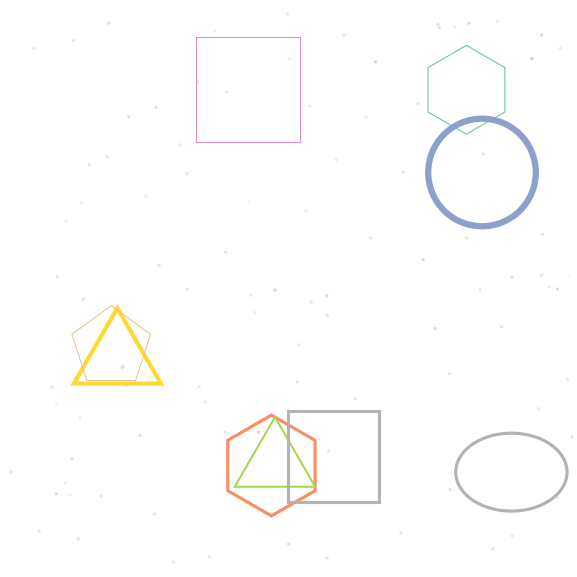[{"shape": "hexagon", "thickness": 0.5, "radius": 0.38, "center": [0.808, 0.844]}, {"shape": "hexagon", "thickness": 1.5, "radius": 0.44, "center": [0.47, 0.193]}, {"shape": "circle", "thickness": 3, "radius": 0.47, "center": [0.835, 0.7]}, {"shape": "square", "thickness": 0.5, "radius": 0.45, "center": [0.429, 0.844]}, {"shape": "triangle", "thickness": 1, "radius": 0.4, "center": [0.476, 0.197]}, {"shape": "triangle", "thickness": 2, "radius": 0.44, "center": [0.203, 0.378]}, {"shape": "pentagon", "thickness": 0.5, "radius": 0.36, "center": [0.193, 0.398]}, {"shape": "square", "thickness": 1.5, "radius": 0.39, "center": [0.578, 0.209]}, {"shape": "oval", "thickness": 1.5, "radius": 0.48, "center": [0.886, 0.182]}]